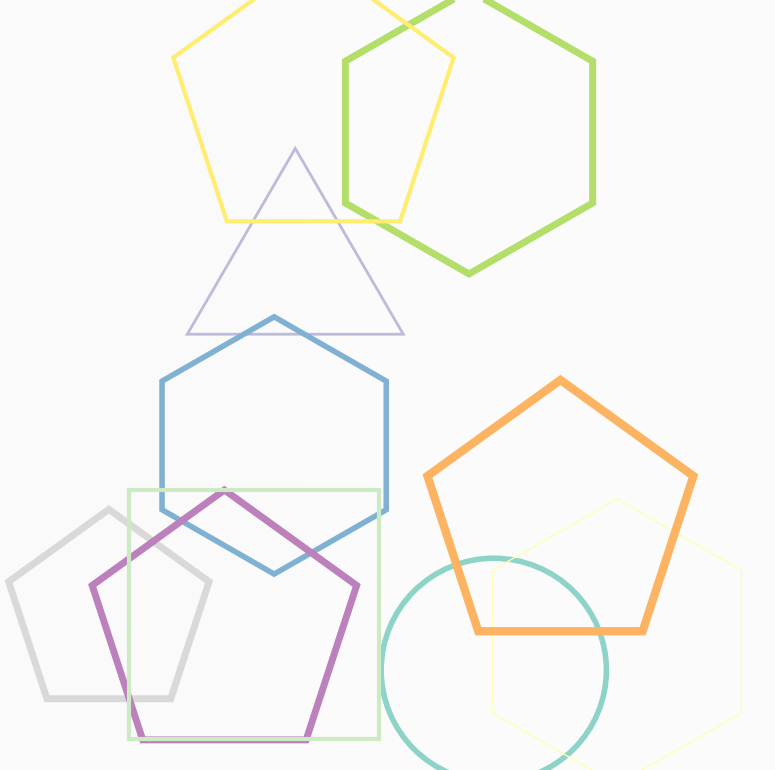[{"shape": "circle", "thickness": 2, "radius": 0.73, "center": [0.637, 0.13]}, {"shape": "hexagon", "thickness": 0.5, "radius": 0.93, "center": [0.796, 0.167]}, {"shape": "triangle", "thickness": 1, "radius": 0.8, "center": [0.381, 0.646]}, {"shape": "hexagon", "thickness": 2, "radius": 0.84, "center": [0.354, 0.422]}, {"shape": "pentagon", "thickness": 3, "radius": 0.9, "center": [0.723, 0.326]}, {"shape": "hexagon", "thickness": 2.5, "radius": 0.92, "center": [0.605, 0.828]}, {"shape": "pentagon", "thickness": 2.5, "radius": 0.68, "center": [0.14, 0.203]}, {"shape": "pentagon", "thickness": 2.5, "radius": 0.9, "center": [0.29, 0.184]}, {"shape": "square", "thickness": 1.5, "radius": 0.81, "center": [0.328, 0.202]}, {"shape": "pentagon", "thickness": 1.5, "radius": 0.95, "center": [0.404, 0.866]}]